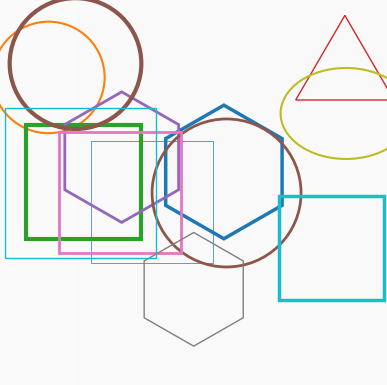[{"shape": "square", "thickness": 0.5, "radius": 0.79, "center": [0.393, 0.476]}, {"shape": "hexagon", "thickness": 2.5, "radius": 0.87, "center": [0.578, 0.553]}, {"shape": "circle", "thickness": 1.5, "radius": 0.72, "center": [0.125, 0.799]}, {"shape": "square", "thickness": 3, "radius": 0.74, "center": [0.215, 0.527]}, {"shape": "triangle", "thickness": 1, "radius": 0.73, "center": [0.89, 0.813]}, {"shape": "hexagon", "thickness": 2, "radius": 0.85, "center": [0.314, 0.592]}, {"shape": "circle", "thickness": 2, "radius": 0.96, "center": [0.585, 0.499]}, {"shape": "circle", "thickness": 3, "radius": 0.85, "center": [0.195, 0.835]}, {"shape": "square", "thickness": 2, "radius": 0.79, "center": [0.309, 0.5]}, {"shape": "hexagon", "thickness": 1, "radius": 0.74, "center": [0.5, 0.248]}, {"shape": "oval", "thickness": 1.5, "radius": 0.84, "center": [0.893, 0.705]}, {"shape": "square", "thickness": 1, "radius": 0.97, "center": [0.207, 0.524]}, {"shape": "square", "thickness": 2.5, "radius": 0.67, "center": [0.856, 0.356]}]